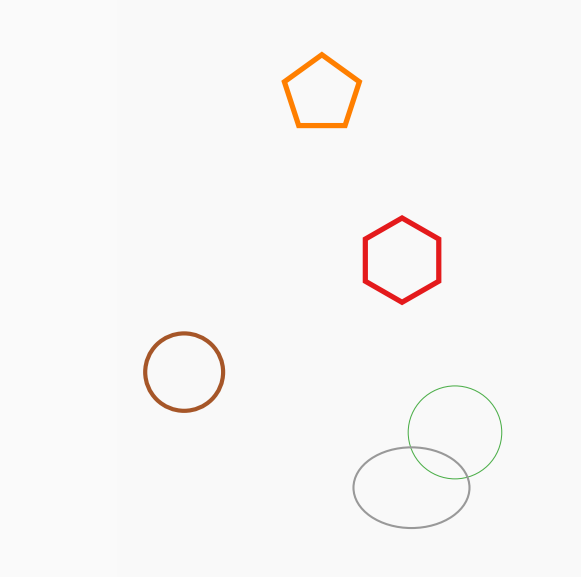[{"shape": "hexagon", "thickness": 2.5, "radius": 0.36, "center": [0.692, 0.549]}, {"shape": "circle", "thickness": 0.5, "radius": 0.4, "center": [0.783, 0.25]}, {"shape": "pentagon", "thickness": 2.5, "radius": 0.34, "center": [0.554, 0.837]}, {"shape": "circle", "thickness": 2, "radius": 0.34, "center": [0.317, 0.355]}, {"shape": "oval", "thickness": 1, "radius": 0.5, "center": [0.708, 0.155]}]